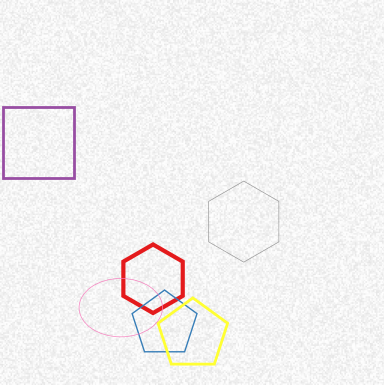[{"shape": "hexagon", "thickness": 3, "radius": 0.45, "center": [0.398, 0.276]}, {"shape": "pentagon", "thickness": 1, "radius": 0.44, "center": [0.427, 0.158]}, {"shape": "square", "thickness": 2, "radius": 0.46, "center": [0.101, 0.631]}, {"shape": "pentagon", "thickness": 2, "radius": 0.48, "center": [0.501, 0.131]}, {"shape": "oval", "thickness": 0.5, "radius": 0.54, "center": [0.314, 0.201]}, {"shape": "hexagon", "thickness": 0.5, "radius": 0.53, "center": [0.633, 0.424]}]